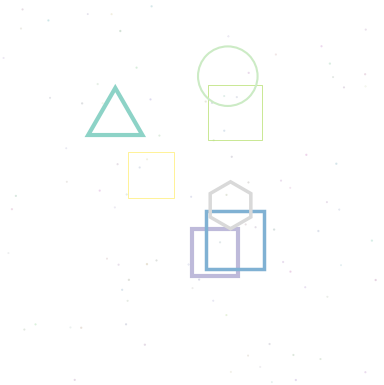[{"shape": "triangle", "thickness": 3, "radius": 0.41, "center": [0.299, 0.69]}, {"shape": "square", "thickness": 3, "radius": 0.3, "center": [0.559, 0.345]}, {"shape": "square", "thickness": 2.5, "radius": 0.37, "center": [0.611, 0.376]}, {"shape": "square", "thickness": 0.5, "radius": 0.35, "center": [0.611, 0.708]}, {"shape": "hexagon", "thickness": 2.5, "radius": 0.3, "center": [0.599, 0.467]}, {"shape": "circle", "thickness": 1.5, "radius": 0.39, "center": [0.592, 0.802]}, {"shape": "square", "thickness": 0.5, "radius": 0.3, "center": [0.393, 0.545]}]